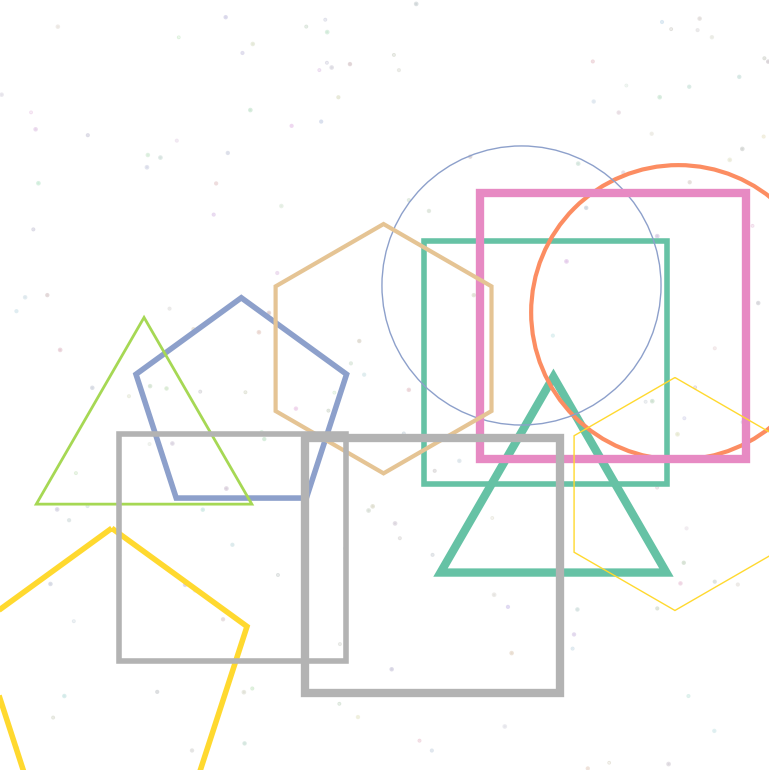[{"shape": "square", "thickness": 2, "radius": 0.79, "center": [0.709, 0.529]}, {"shape": "triangle", "thickness": 3, "radius": 0.85, "center": [0.719, 0.341]}, {"shape": "circle", "thickness": 1.5, "radius": 0.96, "center": [0.881, 0.594]}, {"shape": "pentagon", "thickness": 2, "radius": 0.72, "center": [0.313, 0.469]}, {"shape": "circle", "thickness": 0.5, "radius": 0.91, "center": [0.677, 0.629]}, {"shape": "square", "thickness": 3, "radius": 0.87, "center": [0.796, 0.576]}, {"shape": "triangle", "thickness": 1, "radius": 0.81, "center": [0.187, 0.426]}, {"shape": "pentagon", "thickness": 2, "radius": 0.92, "center": [0.145, 0.129]}, {"shape": "hexagon", "thickness": 0.5, "radius": 0.76, "center": [0.877, 0.358]}, {"shape": "hexagon", "thickness": 1.5, "radius": 0.81, "center": [0.498, 0.547]}, {"shape": "square", "thickness": 3, "radius": 0.83, "center": [0.562, 0.265]}, {"shape": "square", "thickness": 2, "radius": 0.74, "center": [0.302, 0.29]}]